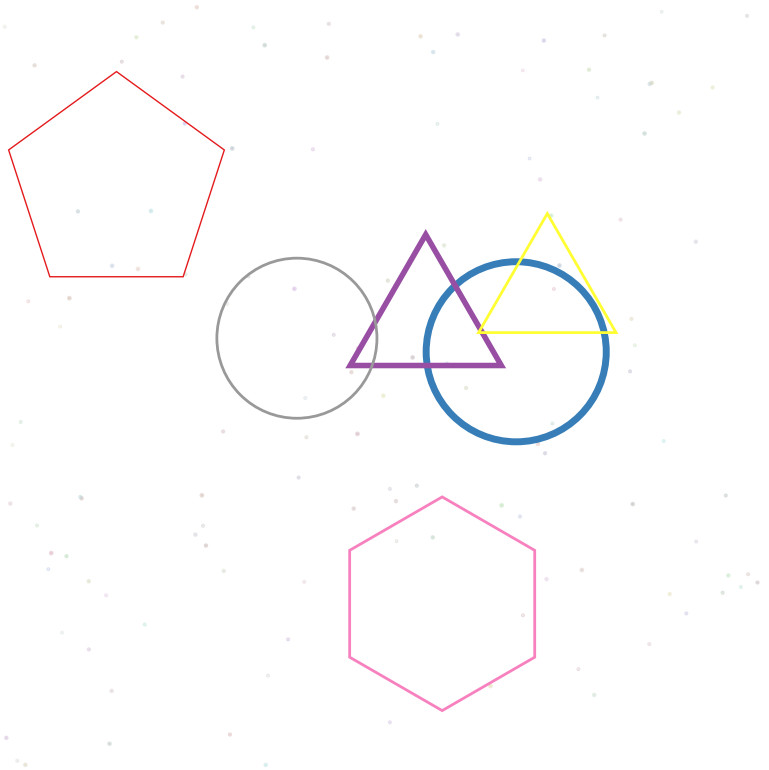[{"shape": "pentagon", "thickness": 0.5, "radius": 0.74, "center": [0.151, 0.76]}, {"shape": "circle", "thickness": 2.5, "radius": 0.58, "center": [0.67, 0.543]}, {"shape": "triangle", "thickness": 2, "radius": 0.57, "center": [0.553, 0.582]}, {"shape": "triangle", "thickness": 1, "radius": 0.52, "center": [0.711, 0.62]}, {"shape": "hexagon", "thickness": 1, "radius": 0.69, "center": [0.574, 0.216]}, {"shape": "circle", "thickness": 1, "radius": 0.52, "center": [0.386, 0.561]}]